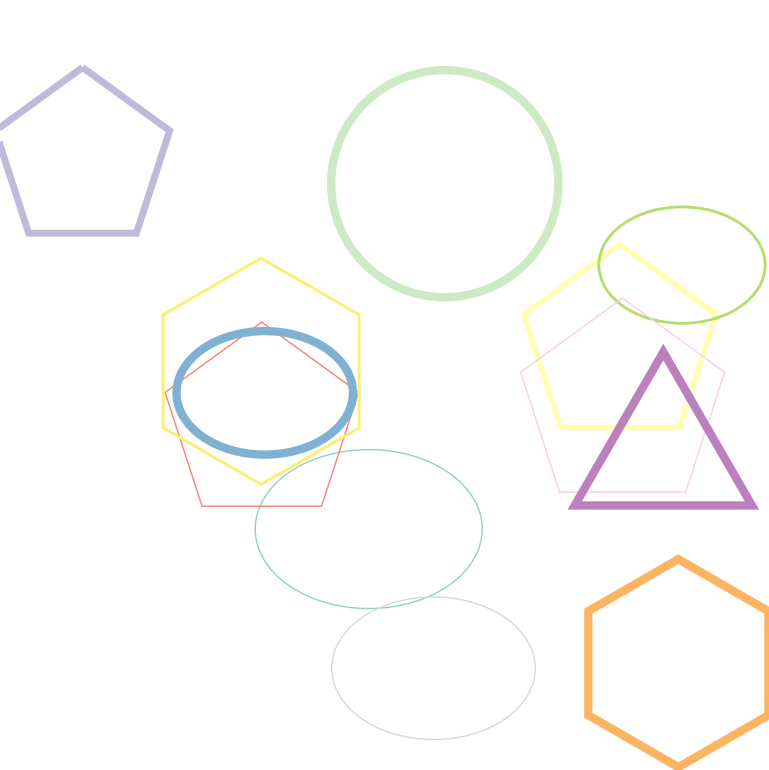[{"shape": "oval", "thickness": 0.5, "radius": 0.74, "center": [0.479, 0.313]}, {"shape": "pentagon", "thickness": 2, "radius": 0.66, "center": [0.805, 0.551]}, {"shape": "pentagon", "thickness": 2.5, "radius": 0.59, "center": [0.107, 0.793]}, {"shape": "pentagon", "thickness": 0.5, "radius": 0.66, "center": [0.34, 0.45]}, {"shape": "oval", "thickness": 3, "radius": 0.57, "center": [0.344, 0.49]}, {"shape": "hexagon", "thickness": 3, "radius": 0.68, "center": [0.881, 0.139]}, {"shape": "oval", "thickness": 1, "radius": 0.54, "center": [0.886, 0.656]}, {"shape": "pentagon", "thickness": 0.5, "radius": 0.7, "center": [0.809, 0.474]}, {"shape": "oval", "thickness": 0.5, "radius": 0.66, "center": [0.563, 0.132]}, {"shape": "triangle", "thickness": 3, "radius": 0.66, "center": [0.861, 0.41]}, {"shape": "circle", "thickness": 3, "radius": 0.74, "center": [0.578, 0.761]}, {"shape": "hexagon", "thickness": 1, "radius": 0.73, "center": [0.339, 0.518]}]